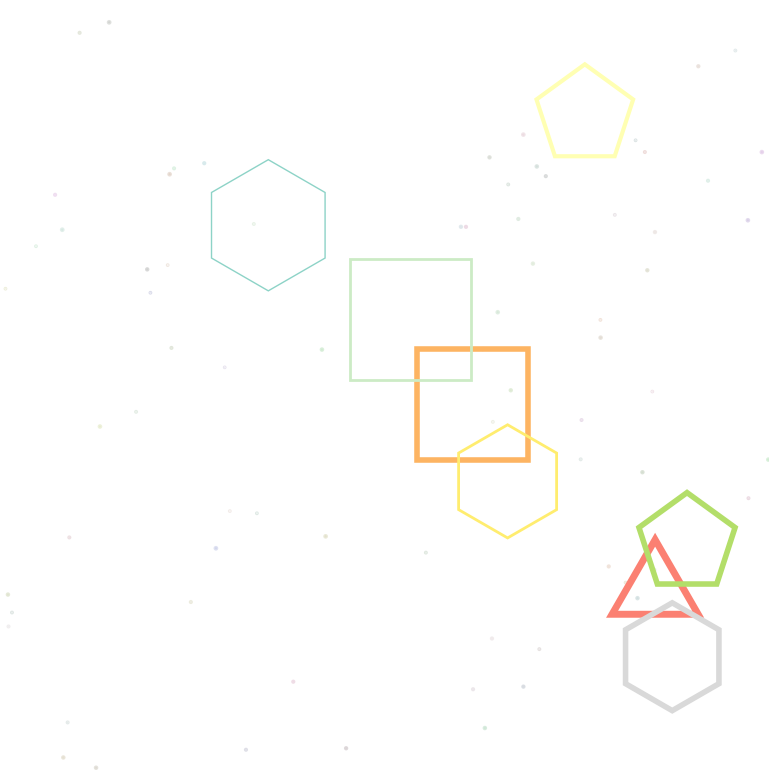[{"shape": "hexagon", "thickness": 0.5, "radius": 0.43, "center": [0.348, 0.707]}, {"shape": "pentagon", "thickness": 1.5, "radius": 0.33, "center": [0.76, 0.85]}, {"shape": "triangle", "thickness": 2.5, "radius": 0.32, "center": [0.851, 0.235]}, {"shape": "square", "thickness": 2, "radius": 0.36, "center": [0.613, 0.474]}, {"shape": "pentagon", "thickness": 2, "radius": 0.33, "center": [0.892, 0.295]}, {"shape": "hexagon", "thickness": 2, "radius": 0.35, "center": [0.873, 0.147]}, {"shape": "square", "thickness": 1, "radius": 0.39, "center": [0.533, 0.586]}, {"shape": "hexagon", "thickness": 1, "radius": 0.37, "center": [0.659, 0.375]}]